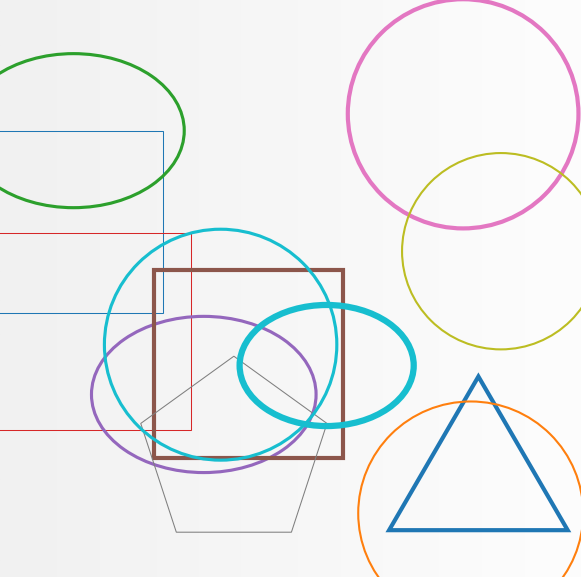[{"shape": "square", "thickness": 0.5, "radius": 0.79, "center": [0.123, 0.615]}, {"shape": "triangle", "thickness": 2, "radius": 0.89, "center": [0.823, 0.17]}, {"shape": "circle", "thickness": 1, "radius": 0.97, "center": [0.81, 0.11]}, {"shape": "oval", "thickness": 1.5, "radius": 0.95, "center": [0.126, 0.773]}, {"shape": "square", "thickness": 0.5, "radius": 0.85, "center": [0.158, 0.425]}, {"shape": "oval", "thickness": 1.5, "radius": 0.97, "center": [0.351, 0.316]}, {"shape": "square", "thickness": 2, "radius": 0.81, "center": [0.428, 0.368]}, {"shape": "circle", "thickness": 2, "radius": 0.99, "center": [0.797, 0.802]}, {"shape": "pentagon", "thickness": 0.5, "radius": 0.84, "center": [0.402, 0.214]}, {"shape": "circle", "thickness": 1, "radius": 0.85, "center": [0.862, 0.564]}, {"shape": "circle", "thickness": 1.5, "radius": 1.0, "center": [0.38, 0.402]}, {"shape": "oval", "thickness": 3, "radius": 0.75, "center": [0.562, 0.366]}]